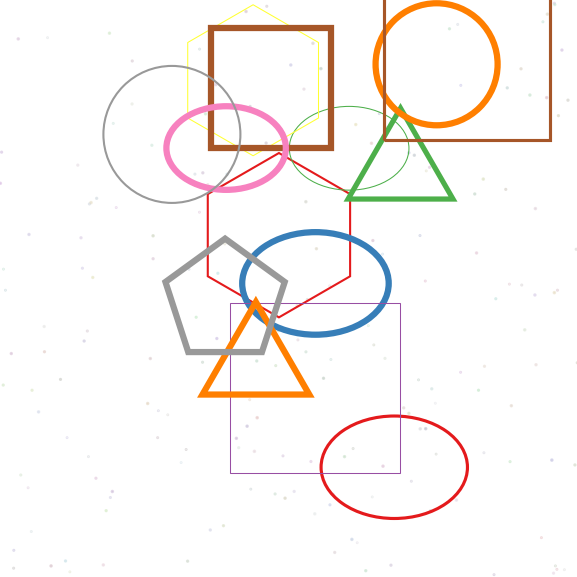[{"shape": "oval", "thickness": 1.5, "radius": 0.63, "center": [0.683, 0.19]}, {"shape": "hexagon", "thickness": 1, "radius": 0.71, "center": [0.483, 0.592]}, {"shape": "oval", "thickness": 3, "radius": 0.63, "center": [0.546, 0.508]}, {"shape": "triangle", "thickness": 2.5, "radius": 0.52, "center": [0.694, 0.707]}, {"shape": "oval", "thickness": 0.5, "radius": 0.52, "center": [0.605, 0.742]}, {"shape": "square", "thickness": 0.5, "radius": 0.74, "center": [0.546, 0.327]}, {"shape": "circle", "thickness": 3, "radius": 0.53, "center": [0.756, 0.888]}, {"shape": "triangle", "thickness": 3, "radius": 0.53, "center": [0.443, 0.369]}, {"shape": "hexagon", "thickness": 0.5, "radius": 0.65, "center": [0.438, 0.86]}, {"shape": "square", "thickness": 1.5, "radius": 0.72, "center": [0.809, 0.9]}, {"shape": "square", "thickness": 3, "radius": 0.52, "center": [0.469, 0.847]}, {"shape": "oval", "thickness": 3, "radius": 0.52, "center": [0.392, 0.743]}, {"shape": "circle", "thickness": 1, "radius": 0.59, "center": [0.298, 0.766]}, {"shape": "pentagon", "thickness": 3, "radius": 0.54, "center": [0.39, 0.477]}]